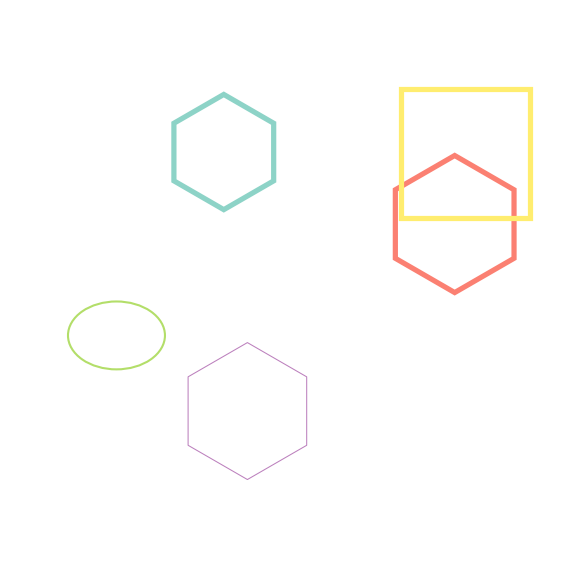[{"shape": "hexagon", "thickness": 2.5, "radius": 0.5, "center": [0.388, 0.736]}, {"shape": "hexagon", "thickness": 2.5, "radius": 0.59, "center": [0.787, 0.611]}, {"shape": "oval", "thickness": 1, "radius": 0.42, "center": [0.202, 0.418]}, {"shape": "hexagon", "thickness": 0.5, "radius": 0.59, "center": [0.428, 0.287]}, {"shape": "square", "thickness": 2.5, "radius": 0.56, "center": [0.806, 0.734]}]